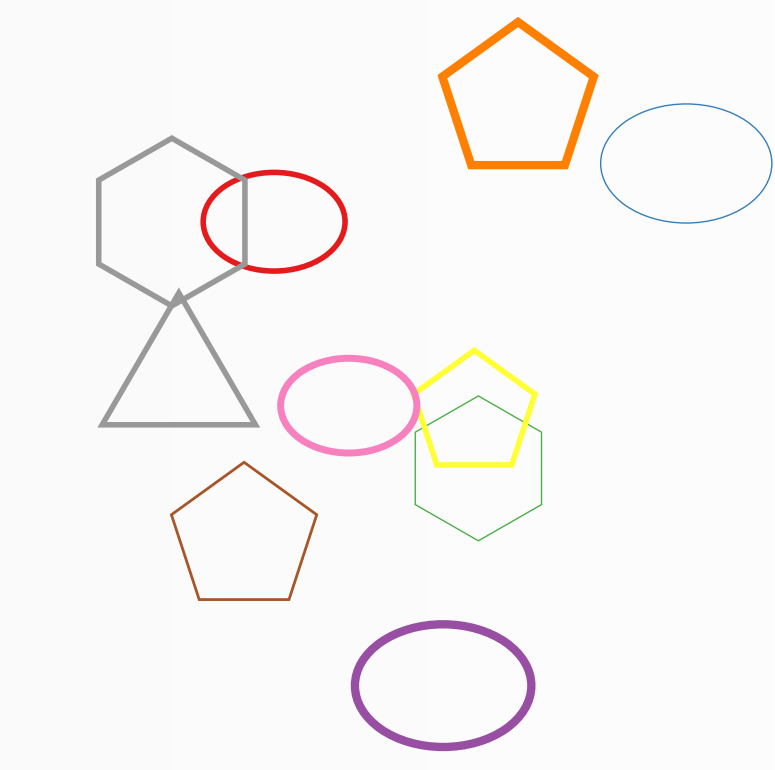[{"shape": "oval", "thickness": 2, "radius": 0.46, "center": [0.354, 0.712]}, {"shape": "oval", "thickness": 0.5, "radius": 0.55, "center": [0.885, 0.788]}, {"shape": "hexagon", "thickness": 0.5, "radius": 0.47, "center": [0.617, 0.392]}, {"shape": "oval", "thickness": 3, "radius": 0.57, "center": [0.572, 0.11]}, {"shape": "pentagon", "thickness": 3, "radius": 0.51, "center": [0.668, 0.869]}, {"shape": "pentagon", "thickness": 2, "radius": 0.41, "center": [0.612, 0.463]}, {"shape": "pentagon", "thickness": 1, "radius": 0.49, "center": [0.315, 0.301]}, {"shape": "oval", "thickness": 2.5, "radius": 0.44, "center": [0.45, 0.473]}, {"shape": "hexagon", "thickness": 2, "radius": 0.54, "center": [0.222, 0.712]}, {"shape": "triangle", "thickness": 2, "radius": 0.57, "center": [0.231, 0.505]}]